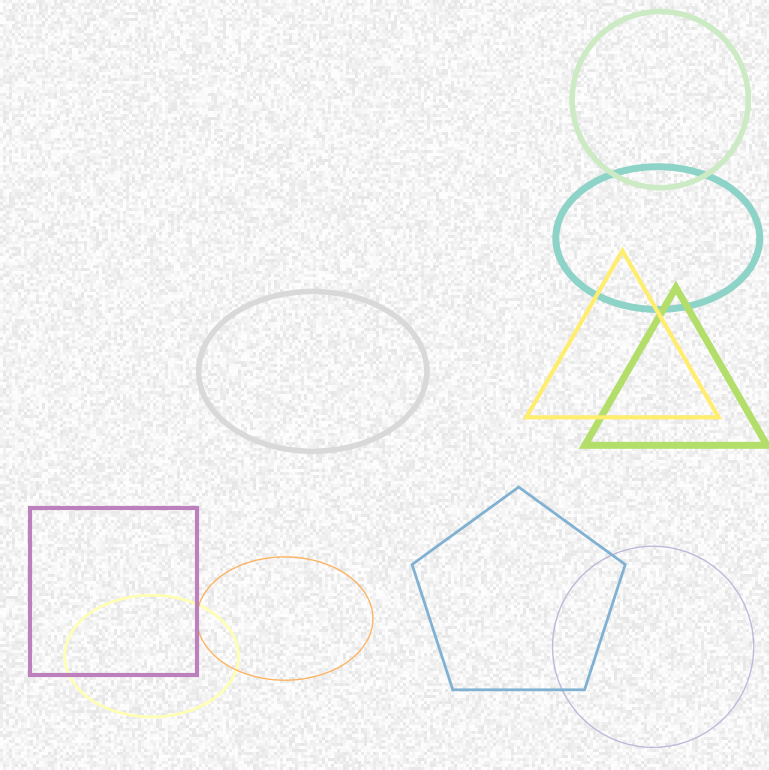[{"shape": "oval", "thickness": 2.5, "radius": 0.66, "center": [0.854, 0.691]}, {"shape": "oval", "thickness": 1, "radius": 0.56, "center": [0.197, 0.148]}, {"shape": "circle", "thickness": 0.5, "radius": 0.65, "center": [0.848, 0.16]}, {"shape": "pentagon", "thickness": 1, "radius": 0.73, "center": [0.674, 0.222]}, {"shape": "oval", "thickness": 0.5, "radius": 0.57, "center": [0.37, 0.197]}, {"shape": "triangle", "thickness": 2.5, "radius": 0.68, "center": [0.878, 0.49]}, {"shape": "oval", "thickness": 2, "radius": 0.74, "center": [0.406, 0.518]}, {"shape": "square", "thickness": 1.5, "radius": 0.54, "center": [0.148, 0.231]}, {"shape": "circle", "thickness": 2, "radius": 0.57, "center": [0.857, 0.871]}, {"shape": "triangle", "thickness": 1.5, "radius": 0.72, "center": [0.808, 0.53]}]